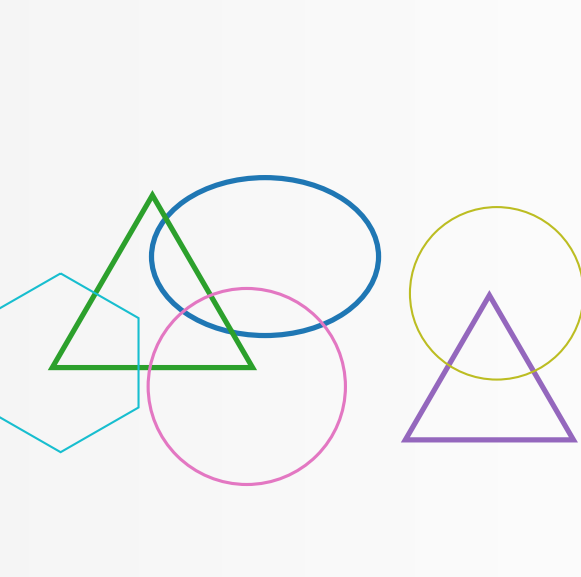[{"shape": "oval", "thickness": 2.5, "radius": 0.98, "center": [0.456, 0.555]}, {"shape": "triangle", "thickness": 2.5, "radius": 0.99, "center": [0.262, 0.462]}, {"shape": "triangle", "thickness": 2.5, "radius": 0.83, "center": [0.842, 0.321]}, {"shape": "circle", "thickness": 1.5, "radius": 0.85, "center": [0.425, 0.33]}, {"shape": "circle", "thickness": 1, "radius": 0.75, "center": [0.855, 0.491]}, {"shape": "hexagon", "thickness": 1, "radius": 0.77, "center": [0.104, 0.371]}]